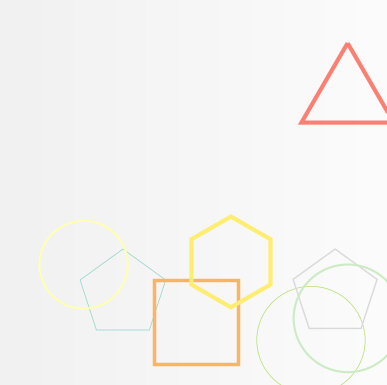[{"shape": "pentagon", "thickness": 0.5, "radius": 0.58, "center": [0.317, 0.237]}, {"shape": "circle", "thickness": 1.5, "radius": 0.57, "center": [0.216, 0.313]}, {"shape": "triangle", "thickness": 3, "radius": 0.69, "center": [0.897, 0.75]}, {"shape": "square", "thickness": 2.5, "radius": 0.54, "center": [0.506, 0.163]}, {"shape": "circle", "thickness": 0.5, "radius": 0.7, "center": [0.802, 0.116]}, {"shape": "pentagon", "thickness": 1, "radius": 0.57, "center": [0.865, 0.239]}, {"shape": "circle", "thickness": 1.5, "radius": 0.7, "center": [0.898, 0.173]}, {"shape": "hexagon", "thickness": 3, "radius": 0.59, "center": [0.596, 0.32]}]